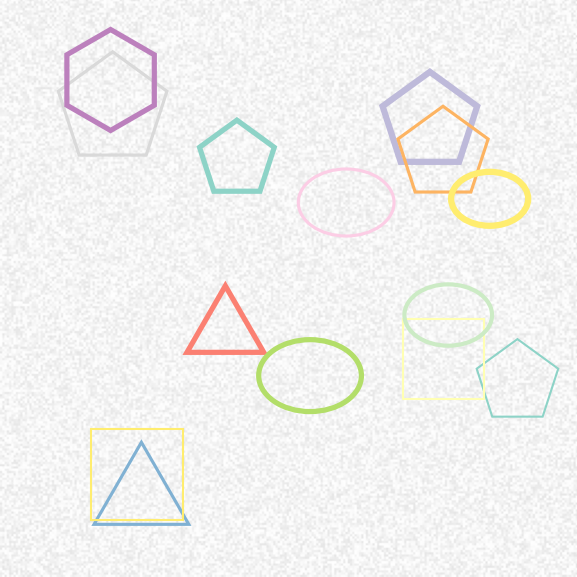[{"shape": "pentagon", "thickness": 1, "radius": 0.37, "center": [0.896, 0.338]}, {"shape": "pentagon", "thickness": 2.5, "radius": 0.34, "center": [0.41, 0.723]}, {"shape": "square", "thickness": 1, "radius": 0.35, "center": [0.768, 0.378]}, {"shape": "pentagon", "thickness": 3, "radius": 0.43, "center": [0.744, 0.789]}, {"shape": "triangle", "thickness": 2.5, "radius": 0.38, "center": [0.39, 0.427]}, {"shape": "triangle", "thickness": 1.5, "radius": 0.47, "center": [0.245, 0.139]}, {"shape": "pentagon", "thickness": 1.5, "radius": 0.41, "center": [0.767, 0.733]}, {"shape": "oval", "thickness": 2.5, "radius": 0.44, "center": [0.537, 0.349]}, {"shape": "oval", "thickness": 1.5, "radius": 0.41, "center": [0.599, 0.648]}, {"shape": "pentagon", "thickness": 1.5, "radius": 0.49, "center": [0.195, 0.811]}, {"shape": "hexagon", "thickness": 2.5, "radius": 0.44, "center": [0.192, 0.861]}, {"shape": "oval", "thickness": 2, "radius": 0.38, "center": [0.776, 0.454]}, {"shape": "oval", "thickness": 3, "radius": 0.33, "center": [0.848, 0.655]}, {"shape": "square", "thickness": 1, "radius": 0.4, "center": [0.237, 0.177]}]